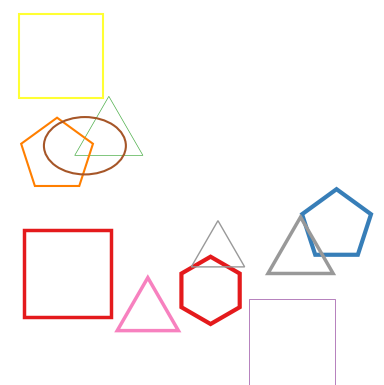[{"shape": "square", "thickness": 2.5, "radius": 0.56, "center": [0.175, 0.29]}, {"shape": "hexagon", "thickness": 3, "radius": 0.44, "center": [0.547, 0.246]}, {"shape": "pentagon", "thickness": 3, "radius": 0.47, "center": [0.874, 0.414]}, {"shape": "triangle", "thickness": 0.5, "radius": 0.51, "center": [0.283, 0.648]}, {"shape": "square", "thickness": 0.5, "radius": 0.56, "center": [0.758, 0.111]}, {"shape": "pentagon", "thickness": 1.5, "radius": 0.49, "center": [0.148, 0.596]}, {"shape": "square", "thickness": 1.5, "radius": 0.55, "center": [0.159, 0.854]}, {"shape": "oval", "thickness": 1.5, "radius": 0.53, "center": [0.221, 0.621]}, {"shape": "triangle", "thickness": 2.5, "radius": 0.46, "center": [0.384, 0.187]}, {"shape": "triangle", "thickness": 1, "radius": 0.4, "center": [0.566, 0.347]}, {"shape": "triangle", "thickness": 2.5, "radius": 0.49, "center": [0.781, 0.339]}]